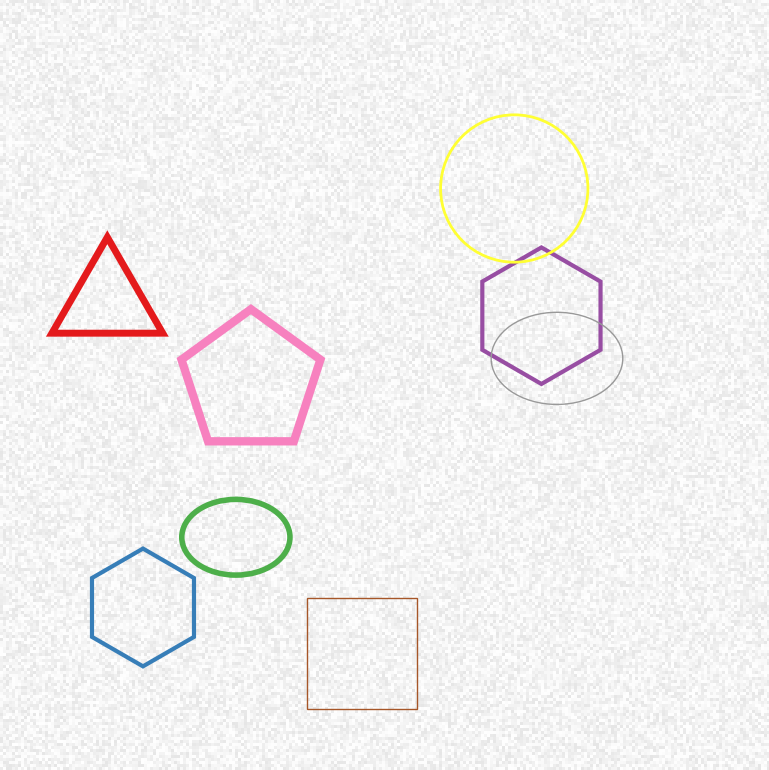[{"shape": "triangle", "thickness": 2.5, "radius": 0.42, "center": [0.139, 0.609]}, {"shape": "hexagon", "thickness": 1.5, "radius": 0.38, "center": [0.186, 0.211]}, {"shape": "oval", "thickness": 2, "radius": 0.35, "center": [0.306, 0.302]}, {"shape": "hexagon", "thickness": 1.5, "radius": 0.44, "center": [0.703, 0.59]}, {"shape": "circle", "thickness": 1, "radius": 0.48, "center": [0.668, 0.755]}, {"shape": "square", "thickness": 0.5, "radius": 0.36, "center": [0.47, 0.151]}, {"shape": "pentagon", "thickness": 3, "radius": 0.47, "center": [0.326, 0.504]}, {"shape": "oval", "thickness": 0.5, "radius": 0.43, "center": [0.723, 0.535]}]